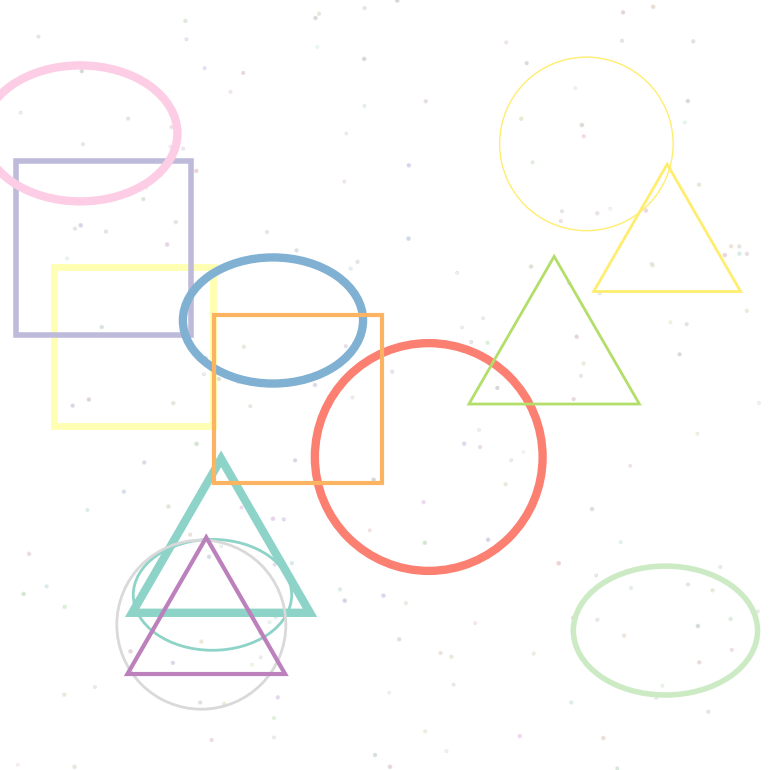[{"shape": "triangle", "thickness": 3, "radius": 0.67, "center": [0.287, 0.271]}, {"shape": "oval", "thickness": 1, "radius": 0.51, "center": [0.276, 0.227]}, {"shape": "square", "thickness": 2.5, "radius": 0.52, "center": [0.173, 0.55]}, {"shape": "square", "thickness": 2, "radius": 0.57, "center": [0.134, 0.678]}, {"shape": "circle", "thickness": 3, "radius": 0.74, "center": [0.557, 0.406]}, {"shape": "oval", "thickness": 3, "radius": 0.58, "center": [0.355, 0.584]}, {"shape": "square", "thickness": 1.5, "radius": 0.54, "center": [0.387, 0.482]}, {"shape": "triangle", "thickness": 1, "radius": 0.64, "center": [0.72, 0.539]}, {"shape": "oval", "thickness": 3, "radius": 0.63, "center": [0.104, 0.827]}, {"shape": "circle", "thickness": 1, "radius": 0.55, "center": [0.261, 0.189]}, {"shape": "triangle", "thickness": 1.5, "radius": 0.59, "center": [0.268, 0.184]}, {"shape": "oval", "thickness": 2, "radius": 0.6, "center": [0.864, 0.181]}, {"shape": "triangle", "thickness": 1, "radius": 0.55, "center": [0.866, 0.677]}, {"shape": "circle", "thickness": 0.5, "radius": 0.56, "center": [0.762, 0.813]}]